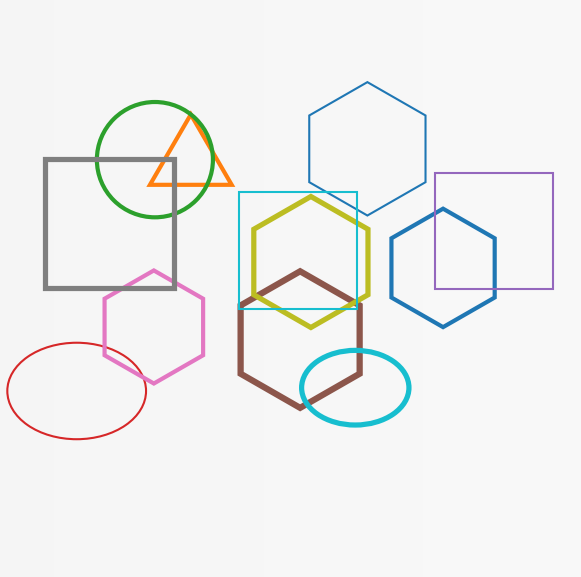[{"shape": "hexagon", "thickness": 1, "radius": 0.58, "center": [0.632, 0.741]}, {"shape": "hexagon", "thickness": 2, "radius": 0.51, "center": [0.762, 0.535]}, {"shape": "triangle", "thickness": 2, "radius": 0.41, "center": [0.328, 0.72]}, {"shape": "circle", "thickness": 2, "radius": 0.5, "center": [0.266, 0.723]}, {"shape": "oval", "thickness": 1, "radius": 0.6, "center": [0.132, 0.322]}, {"shape": "square", "thickness": 1, "radius": 0.51, "center": [0.85, 0.599]}, {"shape": "hexagon", "thickness": 3, "radius": 0.59, "center": [0.516, 0.411]}, {"shape": "hexagon", "thickness": 2, "radius": 0.49, "center": [0.265, 0.433]}, {"shape": "square", "thickness": 2.5, "radius": 0.56, "center": [0.188, 0.612]}, {"shape": "hexagon", "thickness": 2.5, "radius": 0.57, "center": [0.535, 0.545]}, {"shape": "square", "thickness": 1, "radius": 0.51, "center": [0.513, 0.566]}, {"shape": "oval", "thickness": 2.5, "radius": 0.46, "center": [0.611, 0.328]}]